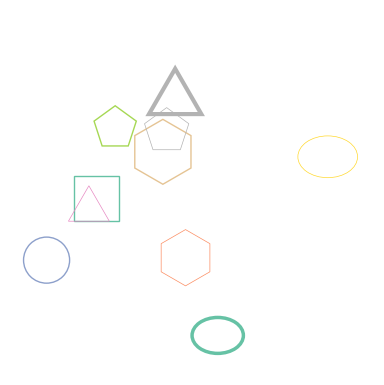[{"shape": "square", "thickness": 1, "radius": 0.29, "center": [0.251, 0.485]}, {"shape": "oval", "thickness": 2.5, "radius": 0.33, "center": [0.566, 0.129]}, {"shape": "hexagon", "thickness": 0.5, "radius": 0.37, "center": [0.482, 0.331]}, {"shape": "circle", "thickness": 1, "radius": 0.3, "center": [0.121, 0.324]}, {"shape": "triangle", "thickness": 0.5, "radius": 0.31, "center": [0.231, 0.456]}, {"shape": "pentagon", "thickness": 1, "radius": 0.29, "center": [0.299, 0.668]}, {"shape": "oval", "thickness": 0.5, "radius": 0.39, "center": [0.851, 0.593]}, {"shape": "hexagon", "thickness": 1, "radius": 0.42, "center": [0.423, 0.606]}, {"shape": "pentagon", "thickness": 0.5, "radius": 0.3, "center": [0.433, 0.66]}, {"shape": "triangle", "thickness": 3, "radius": 0.39, "center": [0.455, 0.743]}]